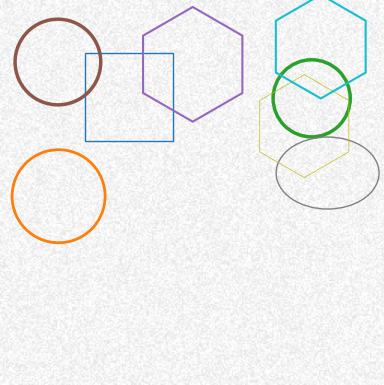[{"shape": "square", "thickness": 1, "radius": 0.57, "center": [0.336, 0.748]}, {"shape": "circle", "thickness": 2, "radius": 0.6, "center": [0.152, 0.49]}, {"shape": "circle", "thickness": 2.5, "radius": 0.5, "center": [0.81, 0.745]}, {"shape": "hexagon", "thickness": 1.5, "radius": 0.74, "center": [0.501, 0.833]}, {"shape": "circle", "thickness": 2.5, "radius": 0.56, "center": [0.15, 0.839]}, {"shape": "oval", "thickness": 1, "radius": 0.67, "center": [0.851, 0.551]}, {"shape": "hexagon", "thickness": 0.5, "radius": 0.67, "center": [0.79, 0.672]}, {"shape": "hexagon", "thickness": 1.5, "radius": 0.67, "center": [0.833, 0.879]}]